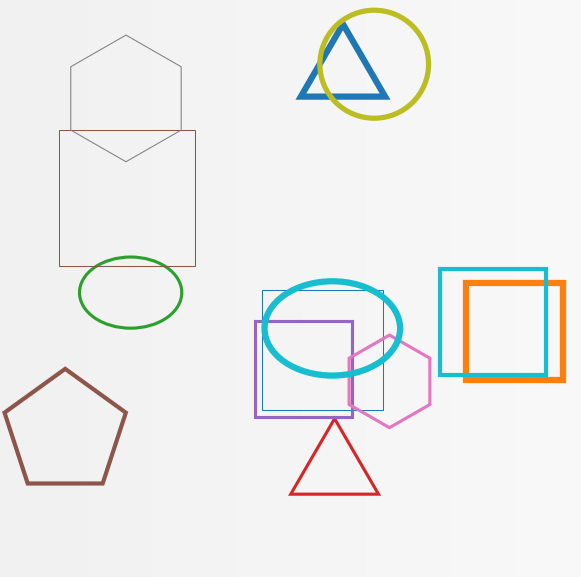[{"shape": "triangle", "thickness": 3, "radius": 0.42, "center": [0.59, 0.874]}, {"shape": "square", "thickness": 0.5, "radius": 0.52, "center": [0.554, 0.394]}, {"shape": "square", "thickness": 3, "radius": 0.42, "center": [0.885, 0.425]}, {"shape": "oval", "thickness": 1.5, "radius": 0.44, "center": [0.225, 0.492]}, {"shape": "triangle", "thickness": 1.5, "radius": 0.44, "center": [0.576, 0.187]}, {"shape": "square", "thickness": 1.5, "radius": 0.42, "center": [0.522, 0.36]}, {"shape": "pentagon", "thickness": 2, "radius": 0.55, "center": [0.112, 0.251]}, {"shape": "square", "thickness": 0.5, "radius": 0.59, "center": [0.219, 0.656]}, {"shape": "hexagon", "thickness": 1.5, "radius": 0.4, "center": [0.67, 0.339]}, {"shape": "hexagon", "thickness": 0.5, "radius": 0.55, "center": [0.217, 0.829]}, {"shape": "circle", "thickness": 2.5, "radius": 0.47, "center": [0.644, 0.888]}, {"shape": "oval", "thickness": 3, "radius": 0.58, "center": [0.572, 0.43]}, {"shape": "square", "thickness": 2, "radius": 0.46, "center": [0.848, 0.441]}]